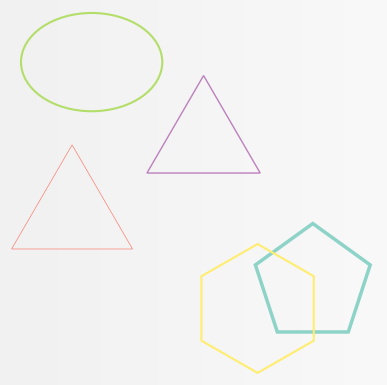[{"shape": "pentagon", "thickness": 2.5, "radius": 0.78, "center": [0.807, 0.264]}, {"shape": "triangle", "thickness": 0.5, "radius": 0.9, "center": [0.186, 0.443]}, {"shape": "oval", "thickness": 1.5, "radius": 0.91, "center": [0.237, 0.839]}, {"shape": "triangle", "thickness": 1, "radius": 0.84, "center": [0.525, 0.635]}, {"shape": "hexagon", "thickness": 1.5, "radius": 0.84, "center": [0.665, 0.199]}]